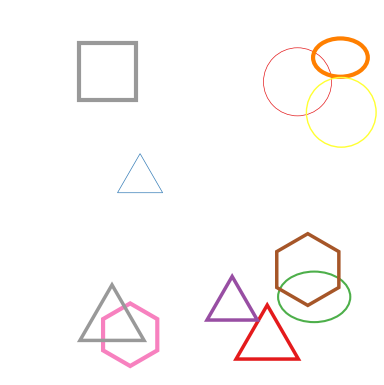[{"shape": "circle", "thickness": 0.5, "radius": 0.44, "center": [0.773, 0.787]}, {"shape": "triangle", "thickness": 2.5, "radius": 0.47, "center": [0.694, 0.114]}, {"shape": "triangle", "thickness": 0.5, "radius": 0.34, "center": [0.364, 0.533]}, {"shape": "oval", "thickness": 1.5, "radius": 0.47, "center": [0.816, 0.229]}, {"shape": "triangle", "thickness": 2.5, "radius": 0.38, "center": [0.603, 0.206]}, {"shape": "oval", "thickness": 3, "radius": 0.36, "center": [0.884, 0.85]}, {"shape": "circle", "thickness": 1, "radius": 0.45, "center": [0.886, 0.708]}, {"shape": "hexagon", "thickness": 2.5, "radius": 0.47, "center": [0.799, 0.3]}, {"shape": "hexagon", "thickness": 3, "radius": 0.41, "center": [0.338, 0.131]}, {"shape": "square", "thickness": 3, "radius": 0.37, "center": [0.278, 0.815]}, {"shape": "triangle", "thickness": 2.5, "radius": 0.48, "center": [0.291, 0.164]}]